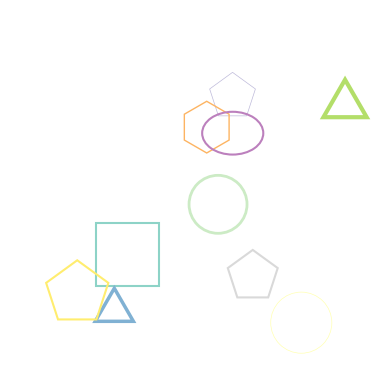[{"shape": "square", "thickness": 1.5, "radius": 0.41, "center": [0.331, 0.34]}, {"shape": "circle", "thickness": 0.5, "radius": 0.4, "center": [0.783, 0.162]}, {"shape": "pentagon", "thickness": 0.5, "radius": 0.31, "center": [0.604, 0.75]}, {"shape": "triangle", "thickness": 2.5, "radius": 0.29, "center": [0.297, 0.194]}, {"shape": "hexagon", "thickness": 1, "radius": 0.34, "center": [0.537, 0.67]}, {"shape": "triangle", "thickness": 3, "radius": 0.32, "center": [0.896, 0.728]}, {"shape": "pentagon", "thickness": 1.5, "radius": 0.34, "center": [0.657, 0.283]}, {"shape": "oval", "thickness": 1.5, "radius": 0.4, "center": [0.604, 0.654]}, {"shape": "circle", "thickness": 2, "radius": 0.38, "center": [0.566, 0.469]}, {"shape": "pentagon", "thickness": 1.5, "radius": 0.42, "center": [0.201, 0.239]}]